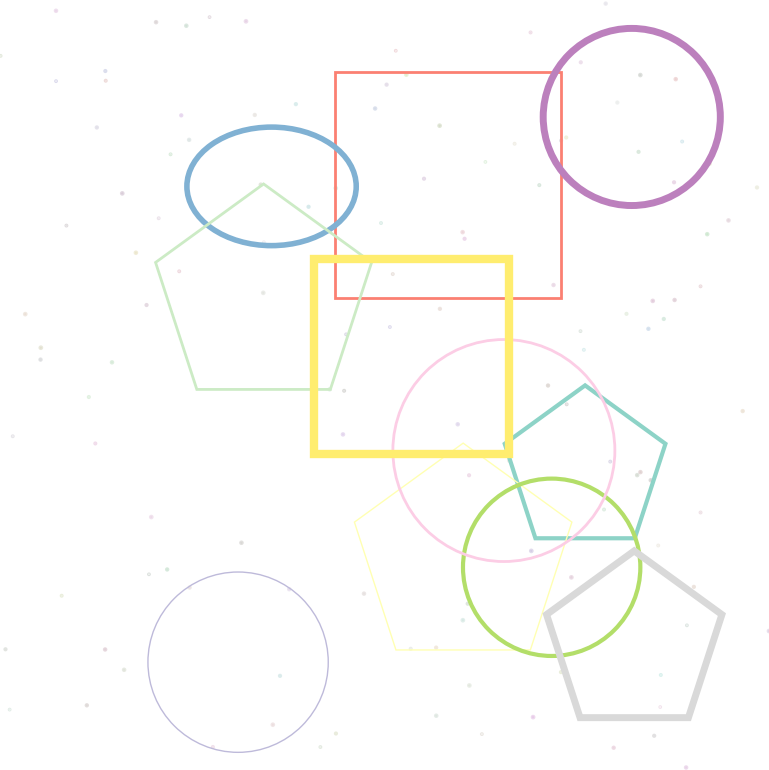[{"shape": "pentagon", "thickness": 1.5, "radius": 0.55, "center": [0.76, 0.39]}, {"shape": "pentagon", "thickness": 0.5, "radius": 0.74, "center": [0.601, 0.276]}, {"shape": "circle", "thickness": 0.5, "radius": 0.59, "center": [0.309, 0.14]}, {"shape": "square", "thickness": 1, "radius": 0.73, "center": [0.582, 0.759]}, {"shape": "oval", "thickness": 2, "radius": 0.55, "center": [0.353, 0.758]}, {"shape": "circle", "thickness": 1.5, "radius": 0.58, "center": [0.716, 0.263]}, {"shape": "circle", "thickness": 1, "radius": 0.72, "center": [0.654, 0.415]}, {"shape": "pentagon", "thickness": 2.5, "radius": 0.6, "center": [0.824, 0.165]}, {"shape": "circle", "thickness": 2.5, "radius": 0.58, "center": [0.82, 0.848]}, {"shape": "pentagon", "thickness": 1, "radius": 0.74, "center": [0.342, 0.614]}, {"shape": "square", "thickness": 3, "radius": 0.63, "center": [0.534, 0.537]}]